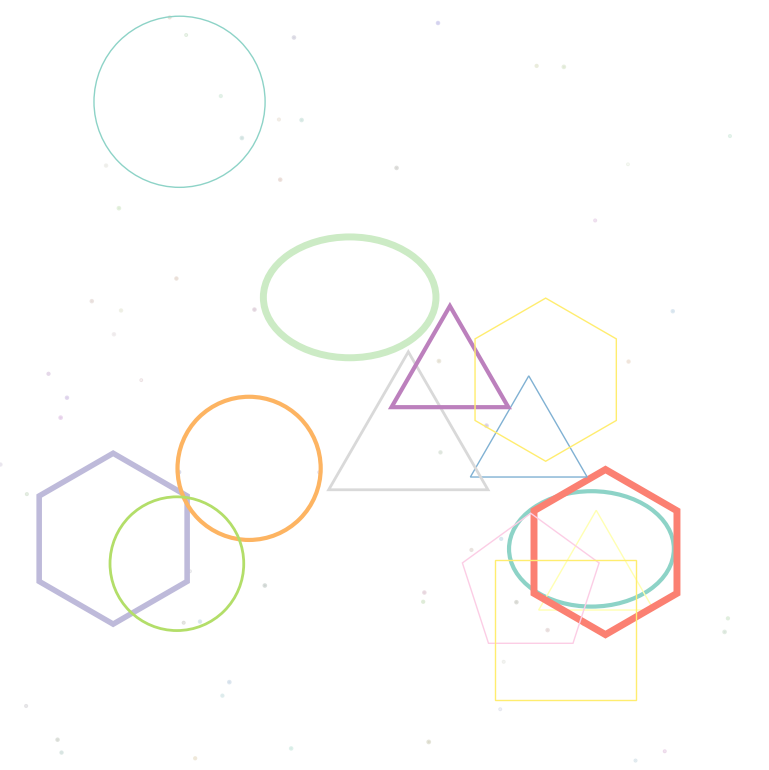[{"shape": "circle", "thickness": 0.5, "radius": 0.56, "center": [0.233, 0.868]}, {"shape": "oval", "thickness": 1.5, "radius": 0.54, "center": [0.768, 0.287]}, {"shape": "triangle", "thickness": 0.5, "radius": 0.43, "center": [0.774, 0.251]}, {"shape": "hexagon", "thickness": 2, "radius": 0.55, "center": [0.147, 0.3]}, {"shape": "hexagon", "thickness": 2.5, "radius": 0.54, "center": [0.786, 0.283]}, {"shape": "triangle", "thickness": 0.5, "radius": 0.44, "center": [0.687, 0.424]}, {"shape": "circle", "thickness": 1.5, "radius": 0.46, "center": [0.324, 0.392]}, {"shape": "circle", "thickness": 1, "radius": 0.43, "center": [0.23, 0.268]}, {"shape": "pentagon", "thickness": 0.5, "radius": 0.47, "center": [0.689, 0.24]}, {"shape": "triangle", "thickness": 1, "radius": 0.6, "center": [0.53, 0.424]}, {"shape": "triangle", "thickness": 1.5, "radius": 0.44, "center": [0.584, 0.515]}, {"shape": "oval", "thickness": 2.5, "radius": 0.56, "center": [0.454, 0.614]}, {"shape": "square", "thickness": 0.5, "radius": 0.46, "center": [0.735, 0.182]}, {"shape": "hexagon", "thickness": 0.5, "radius": 0.53, "center": [0.709, 0.507]}]